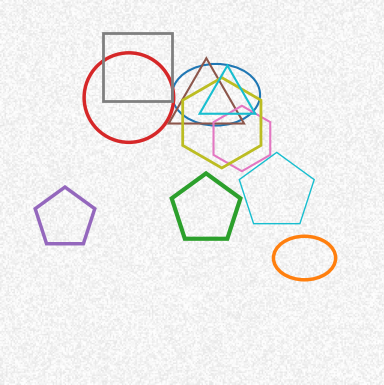[{"shape": "oval", "thickness": 1.5, "radius": 0.57, "center": [0.561, 0.754]}, {"shape": "oval", "thickness": 2.5, "radius": 0.4, "center": [0.791, 0.33]}, {"shape": "pentagon", "thickness": 3, "radius": 0.47, "center": [0.535, 0.456]}, {"shape": "circle", "thickness": 2.5, "radius": 0.58, "center": [0.335, 0.747]}, {"shape": "pentagon", "thickness": 2.5, "radius": 0.41, "center": [0.169, 0.433]}, {"shape": "triangle", "thickness": 1.5, "radius": 0.57, "center": [0.536, 0.736]}, {"shape": "hexagon", "thickness": 1.5, "radius": 0.43, "center": [0.628, 0.64]}, {"shape": "square", "thickness": 2, "radius": 0.44, "center": [0.357, 0.827]}, {"shape": "hexagon", "thickness": 2, "radius": 0.59, "center": [0.576, 0.681]}, {"shape": "triangle", "thickness": 1.5, "radius": 0.42, "center": [0.591, 0.746]}, {"shape": "pentagon", "thickness": 1, "radius": 0.51, "center": [0.719, 0.502]}]